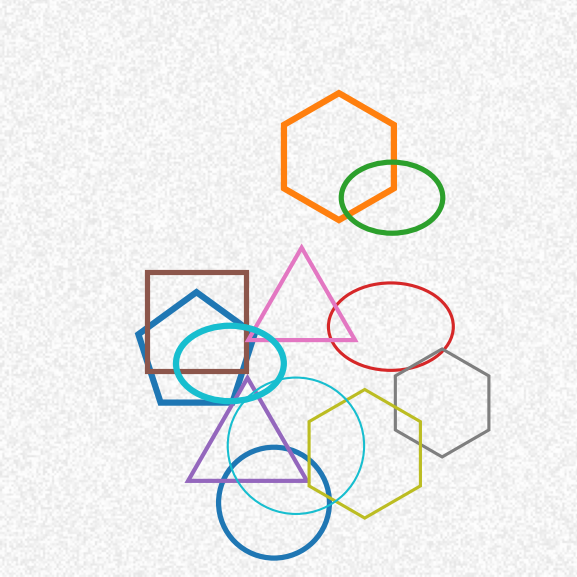[{"shape": "pentagon", "thickness": 3, "radius": 0.53, "center": [0.34, 0.388]}, {"shape": "circle", "thickness": 2.5, "radius": 0.48, "center": [0.474, 0.129]}, {"shape": "hexagon", "thickness": 3, "radius": 0.55, "center": [0.587, 0.728]}, {"shape": "oval", "thickness": 2.5, "radius": 0.44, "center": [0.679, 0.657]}, {"shape": "oval", "thickness": 1.5, "radius": 0.54, "center": [0.677, 0.434]}, {"shape": "triangle", "thickness": 2, "radius": 0.59, "center": [0.429, 0.226]}, {"shape": "square", "thickness": 2.5, "radius": 0.43, "center": [0.34, 0.442]}, {"shape": "triangle", "thickness": 2, "radius": 0.53, "center": [0.522, 0.464]}, {"shape": "hexagon", "thickness": 1.5, "radius": 0.47, "center": [0.766, 0.301]}, {"shape": "hexagon", "thickness": 1.5, "radius": 0.56, "center": [0.632, 0.213]}, {"shape": "circle", "thickness": 1, "radius": 0.59, "center": [0.512, 0.227]}, {"shape": "oval", "thickness": 3, "radius": 0.47, "center": [0.398, 0.37]}]